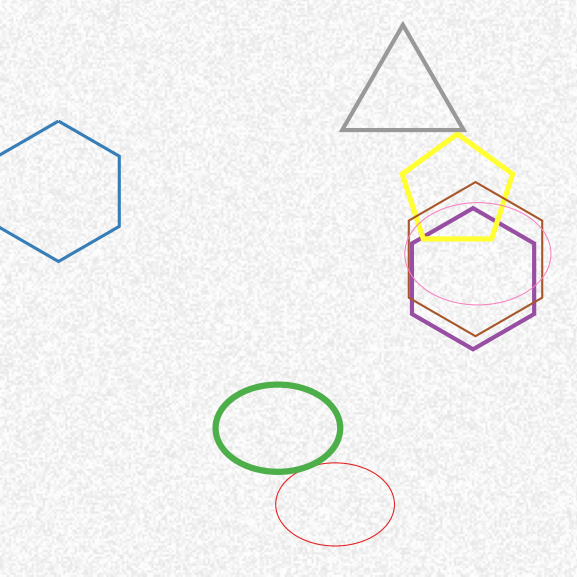[{"shape": "oval", "thickness": 0.5, "radius": 0.51, "center": [0.58, 0.126]}, {"shape": "hexagon", "thickness": 1.5, "radius": 0.61, "center": [0.101, 0.668]}, {"shape": "oval", "thickness": 3, "radius": 0.54, "center": [0.481, 0.258]}, {"shape": "hexagon", "thickness": 2, "radius": 0.61, "center": [0.819, 0.516]}, {"shape": "pentagon", "thickness": 2.5, "radius": 0.5, "center": [0.792, 0.667]}, {"shape": "hexagon", "thickness": 1, "radius": 0.67, "center": [0.823, 0.55]}, {"shape": "oval", "thickness": 0.5, "radius": 0.63, "center": [0.827, 0.56]}, {"shape": "triangle", "thickness": 2, "radius": 0.61, "center": [0.698, 0.835]}]